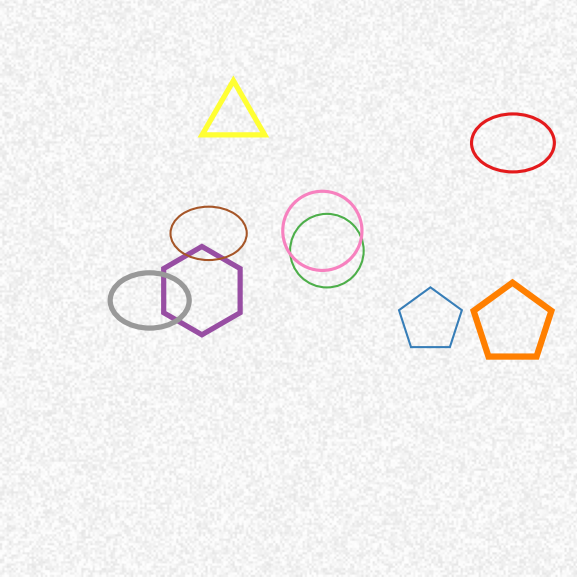[{"shape": "oval", "thickness": 1.5, "radius": 0.36, "center": [0.888, 0.752]}, {"shape": "pentagon", "thickness": 1, "radius": 0.29, "center": [0.745, 0.444]}, {"shape": "circle", "thickness": 1, "radius": 0.32, "center": [0.566, 0.565]}, {"shape": "hexagon", "thickness": 2.5, "radius": 0.38, "center": [0.35, 0.496]}, {"shape": "pentagon", "thickness": 3, "radius": 0.35, "center": [0.887, 0.439]}, {"shape": "triangle", "thickness": 2.5, "radius": 0.31, "center": [0.404, 0.797]}, {"shape": "oval", "thickness": 1, "radius": 0.33, "center": [0.361, 0.595]}, {"shape": "circle", "thickness": 1.5, "radius": 0.34, "center": [0.558, 0.599]}, {"shape": "oval", "thickness": 2.5, "radius": 0.34, "center": [0.259, 0.479]}]